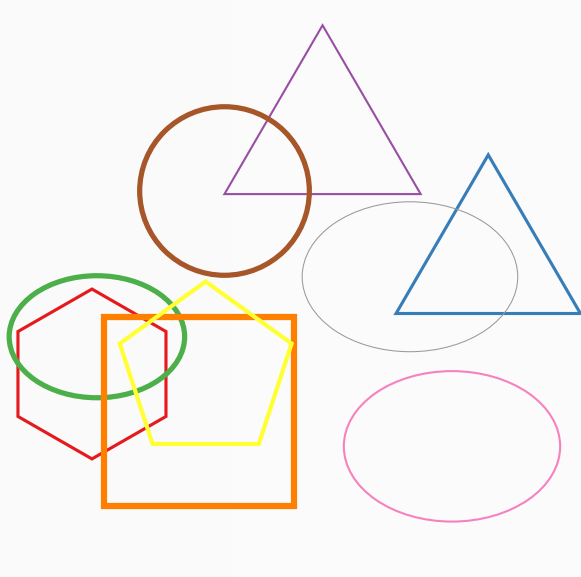[{"shape": "hexagon", "thickness": 1.5, "radius": 0.74, "center": [0.158, 0.352]}, {"shape": "triangle", "thickness": 1.5, "radius": 0.92, "center": [0.84, 0.548]}, {"shape": "oval", "thickness": 2.5, "radius": 0.75, "center": [0.167, 0.416]}, {"shape": "triangle", "thickness": 1, "radius": 0.97, "center": [0.555, 0.76]}, {"shape": "square", "thickness": 3, "radius": 0.82, "center": [0.342, 0.286]}, {"shape": "pentagon", "thickness": 2, "radius": 0.78, "center": [0.354, 0.356]}, {"shape": "circle", "thickness": 2.5, "radius": 0.73, "center": [0.386, 0.668]}, {"shape": "oval", "thickness": 1, "radius": 0.93, "center": [0.778, 0.226]}, {"shape": "oval", "thickness": 0.5, "radius": 0.93, "center": [0.705, 0.52]}]